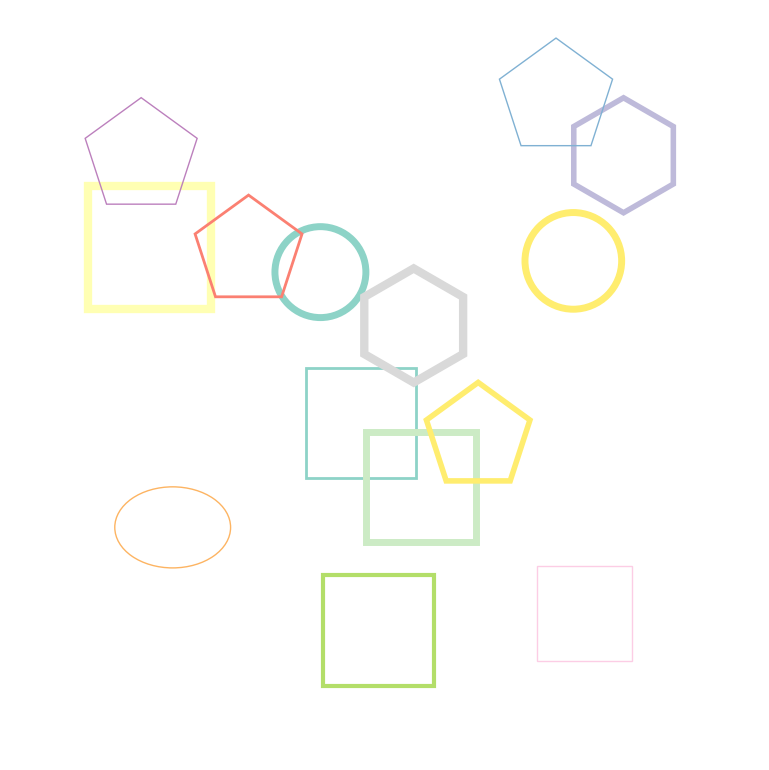[{"shape": "square", "thickness": 1, "radius": 0.36, "center": [0.469, 0.451]}, {"shape": "circle", "thickness": 2.5, "radius": 0.3, "center": [0.416, 0.647]}, {"shape": "square", "thickness": 3, "radius": 0.4, "center": [0.194, 0.678]}, {"shape": "hexagon", "thickness": 2, "radius": 0.37, "center": [0.81, 0.798]}, {"shape": "pentagon", "thickness": 1, "radius": 0.37, "center": [0.323, 0.674]}, {"shape": "pentagon", "thickness": 0.5, "radius": 0.39, "center": [0.722, 0.873]}, {"shape": "oval", "thickness": 0.5, "radius": 0.38, "center": [0.224, 0.315]}, {"shape": "square", "thickness": 1.5, "radius": 0.36, "center": [0.491, 0.181]}, {"shape": "square", "thickness": 0.5, "radius": 0.31, "center": [0.759, 0.203]}, {"shape": "hexagon", "thickness": 3, "radius": 0.37, "center": [0.537, 0.577]}, {"shape": "pentagon", "thickness": 0.5, "radius": 0.38, "center": [0.183, 0.797]}, {"shape": "square", "thickness": 2.5, "radius": 0.36, "center": [0.547, 0.367]}, {"shape": "pentagon", "thickness": 2, "radius": 0.35, "center": [0.621, 0.433]}, {"shape": "circle", "thickness": 2.5, "radius": 0.31, "center": [0.745, 0.661]}]